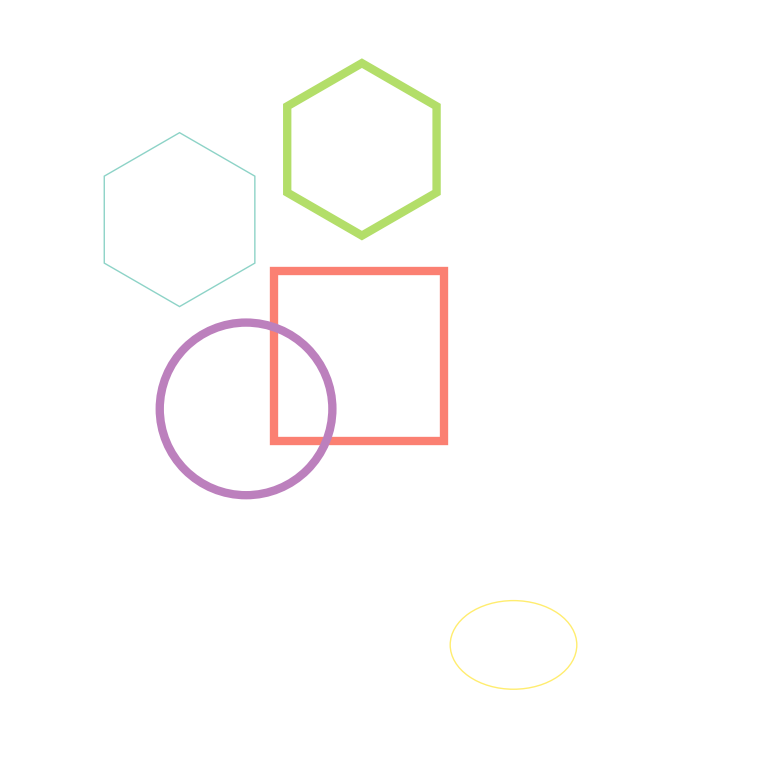[{"shape": "hexagon", "thickness": 0.5, "radius": 0.56, "center": [0.233, 0.715]}, {"shape": "square", "thickness": 3, "radius": 0.55, "center": [0.466, 0.538]}, {"shape": "hexagon", "thickness": 3, "radius": 0.56, "center": [0.47, 0.806]}, {"shape": "circle", "thickness": 3, "radius": 0.56, "center": [0.32, 0.469]}, {"shape": "oval", "thickness": 0.5, "radius": 0.41, "center": [0.667, 0.162]}]